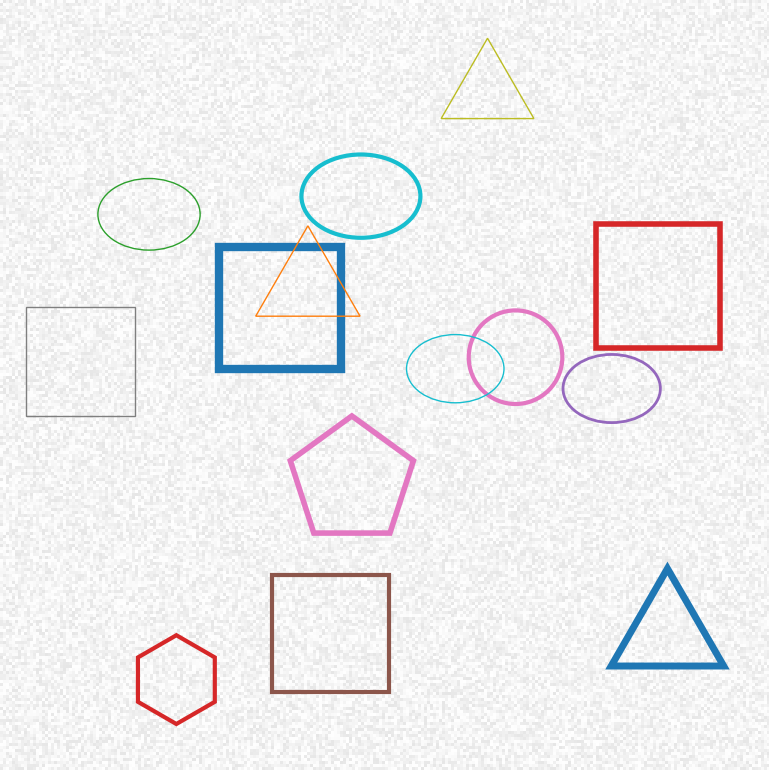[{"shape": "square", "thickness": 3, "radius": 0.39, "center": [0.364, 0.6]}, {"shape": "triangle", "thickness": 2.5, "radius": 0.42, "center": [0.867, 0.177]}, {"shape": "triangle", "thickness": 0.5, "radius": 0.39, "center": [0.4, 0.628]}, {"shape": "oval", "thickness": 0.5, "radius": 0.33, "center": [0.194, 0.722]}, {"shape": "square", "thickness": 2, "radius": 0.4, "center": [0.855, 0.629]}, {"shape": "hexagon", "thickness": 1.5, "radius": 0.29, "center": [0.229, 0.117]}, {"shape": "oval", "thickness": 1, "radius": 0.32, "center": [0.794, 0.495]}, {"shape": "square", "thickness": 1.5, "radius": 0.38, "center": [0.429, 0.177]}, {"shape": "circle", "thickness": 1.5, "radius": 0.3, "center": [0.67, 0.536]}, {"shape": "pentagon", "thickness": 2, "radius": 0.42, "center": [0.457, 0.376]}, {"shape": "square", "thickness": 0.5, "radius": 0.36, "center": [0.105, 0.53]}, {"shape": "triangle", "thickness": 0.5, "radius": 0.35, "center": [0.633, 0.881]}, {"shape": "oval", "thickness": 1.5, "radius": 0.39, "center": [0.469, 0.745]}, {"shape": "oval", "thickness": 0.5, "radius": 0.32, "center": [0.591, 0.521]}]